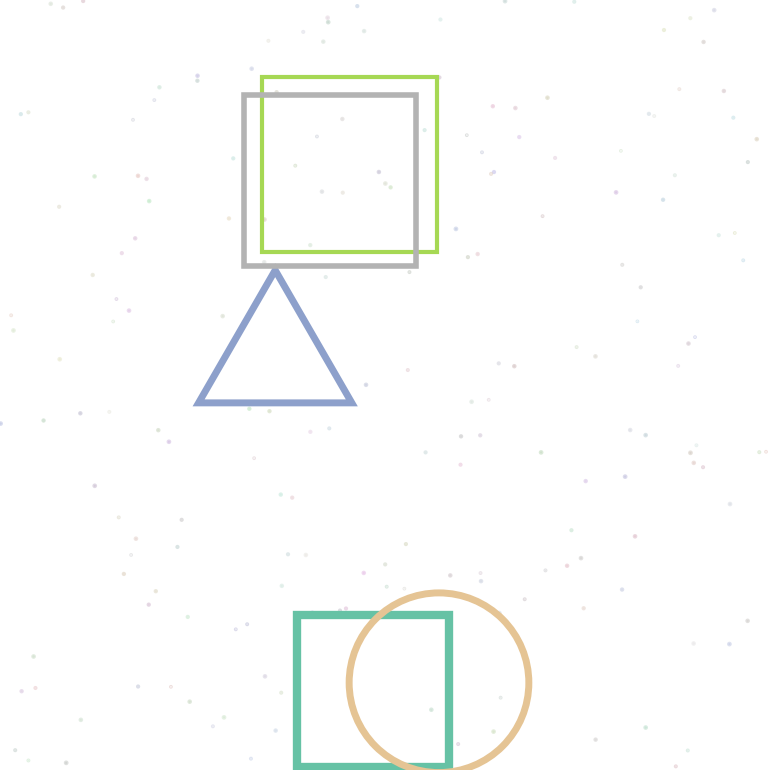[{"shape": "square", "thickness": 3, "radius": 0.49, "center": [0.484, 0.102]}, {"shape": "triangle", "thickness": 2.5, "radius": 0.57, "center": [0.357, 0.534]}, {"shape": "square", "thickness": 1.5, "radius": 0.57, "center": [0.454, 0.786]}, {"shape": "circle", "thickness": 2.5, "radius": 0.58, "center": [0.57, 0.113]}, {"shape": "square", "thickness": 2, "radius": 0.56, "center": [0.429, 0.766]}]